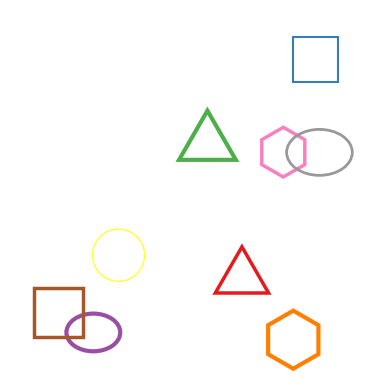[{"shape": "triangle", "thickness": 2.5, "radius": 0.4, "center": [0.628, 0.279]}, {"shape": "square", "thickness": 1.5, "radius": 0.29, "center": [0.819, 0.845]}, {"shape": "triangle", "thickness": 3, "radius": 0.43, "center": [0.539, 0.627]}, {"shape": "oval", "thickness": 3, "radius": 0.35, "center": [0.242, 0.136]}, {"shape": "hexagon", "thickness": 3, "radius": 0.38, "center": [0.762, 0.118]}, {"shape": "circle", "thickness": 1, "radius": 0.34, "center": [0.308, 0.337]}, {"shape": "square", "thickness": 2.5, "radius": 0.32, "center": [0.152, 0.188]}, {"shape": "hexagon", "thickness": 2.5, "radius": 0.32, "center": [0.736, 0.605]}, {"shape": "oval", "thickness": 2, "radius": 0.43, "center": [0.83, 0.604]}]